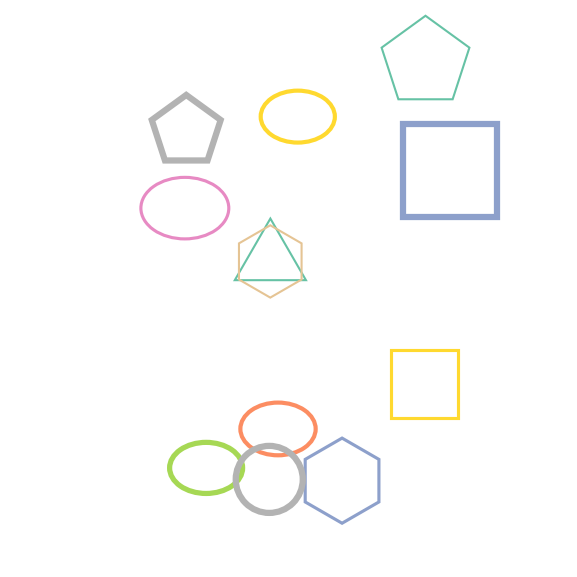[{"shape": "pentagon", "thickness": 1, "radius": 0.4, "center": [0.737, 0.892]}, {"shape": "triangle", "thickness": 1, "radius": 0.36, "center": [0.468, 0.55]}, {"shape": "oval", "thickness": 2, "radius": 0.33, "center": [0.481, 0.256]}, {"shape": "square", "thickness": 3, "radius": 0.41, "center": [0.779, 0.704]}, {"shape": "hexagon", "thickness": 1.5, "radius": 0.37, "center": [0.592, 0.167]}, {"shape": "oval", "thickness": 1.5, "radius": 0.38, "center": [0.32, 0.639]}, {"shape": "oval", "thickness": 2.5, "radius": 0.32, "center": [0.357, 0.189]}, {"shape": "square", "thickness": 1.5, "radius": 0.29, "center": [0.735, 0.334]}, {"shape": "oval", "thickness": 2, "radius": 0.32, "center": [0.516, 0.797]}, {"shape": "hexagon", "thickness": 1, "radius": 0.31, "center": [0.468, 0.546]}, {"shape": "circle", "thickness": 3, "radius": 0.29, "center": [0.466, 0.169]}, {"shape": "pentagon", "thickness": 3, "radius": 0.31, "center": [0.322, 0.772]}]